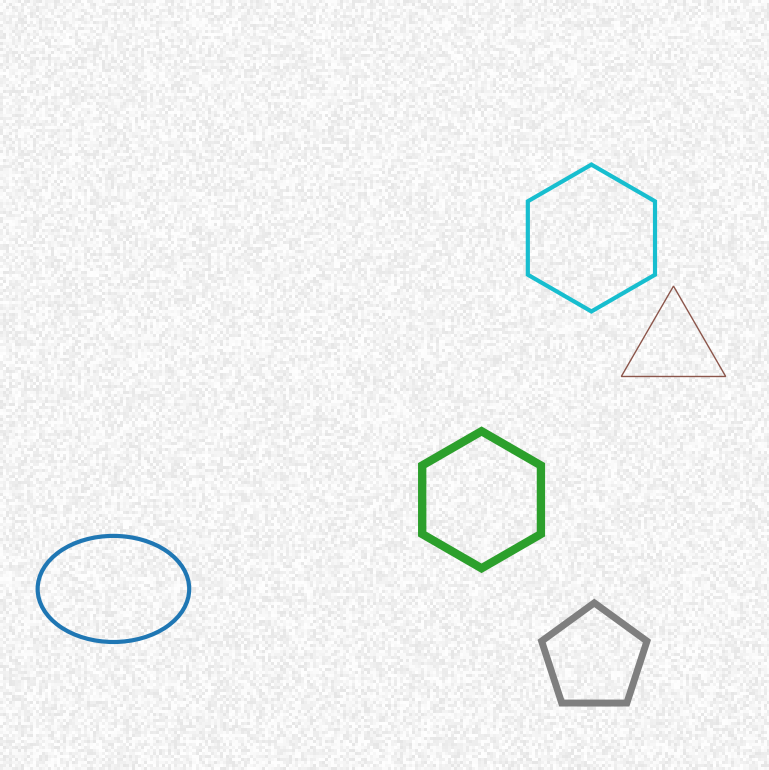[{"shape": "oval", "thickness": 1.5, "radius": 0.49, "center": [0.147, 0.235]}, {"shape": "hexagon", "thickness": 3, "radius": 0.45, "center": [0.625, 0.351]}, {"shape": "triangle", "thickness": 0.5, "radius": 0.39, "center": [0.875, 0.55]}, {"shape": "pentagon", "thickness": 2.5, "radius": 0.36, "center": [0.772, 0.145]}, {"shape": "hexagon", "thickness": 1.5, "radius": 0.48, "center": [0.768, 0.691]}]